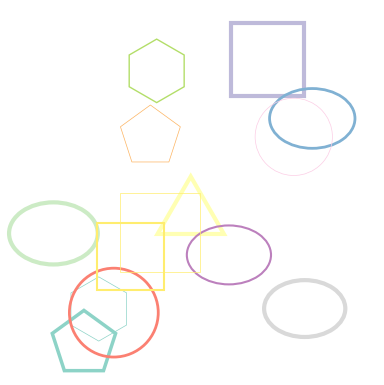[{"shape": "hexagon", "thickness": 0.5, "radius": 0.42, "center": [0.257, 0.197]}, {"shape": "pentagon", "thickness": 2.5, "radius": 0.43, "center": [0.218, 0.107]}, {"shape": "triangle", "thickness": 3, "radius": 0.5, "center": [0.495, 0.442]}, {"shape": "square", "thickness": 3, "radius": 0.48, "center": [0.695, 0.846]}, {"shape": "circle", "thickness": 2, "radius": 0.58, "center": [0.296, 0.188]}, {"shape": "oval", "thickness": 2, "radius": 0.55, "center": [0.811, 0.692]}, {"shape": "pentagon", "thickness": 0.5, "radius": 0.41, "center": [0.391, 0.645]}, {"shape": "hexagon", "thickness": 1, "radius": 0.41, "center": [0.407, 0.816]}, {"shape": "circle", "thickness": 0.5, "radius": 0.5, "center": [0.763, 0.645]}, {"shape": "oval", "thickness": 3, "radius": 0.53, "center": [0.791, 0.199]}, {"shape": "oval", "thickness": 1.5, "radius": 0.55, "center": [0.595, 0.338]}, {"shape": "oval", "thickness": 3, "radius": 0.58, "center": [0.139, 0.394]}, {"shape": "square", "thickness": 1.5, "radius": 0.43, "center": [0.339, 0.333]}, {"shape": "square", "thickness": 0.5, "radius": 0.52, "center": [0.415, 0.396]}]